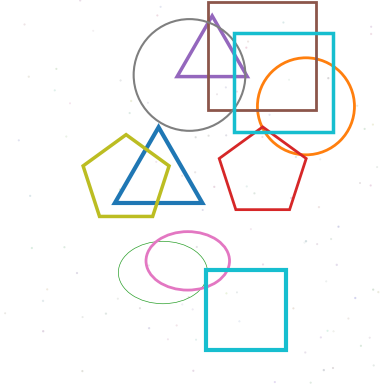[{"shape": "triangle", "thickness": 3, "radius": 0.66, "center": [0.412, 0.538]}, {"shape": "circle", "thickness": 2, "radius": 0.63, "center": [0.795, 0.724]}, {"shape": "oval", "thickness": 0.5, "radius": 0.58, "center": [0.423, 0.292]}, {"shape": "pentagon", "thickness": 2, "radius": 0.59, "center": [0.682, 0.552]}, {"shape": "triangle", "thickness": 2.5, "radius": 0.53, "center": [0.551, 0.854]}, {"shape": "square", "thickness": 2, "radius": 0.7, "center": [0.68, 0.854]}, {"shape": "oval", "thickness": 2, "radius": 0.54, "center": [0.488, 0.322]}, {"shape": "circle", "thickness": 1.5, "radius": 0.73, "center": [0.492, 0.805]}, {"shape": "pentagon", "thickness": 2.5, "radius": 0.59, "center": [0.328, 0.533]}, {"shape": "square", "thickness": 2.5, "radius": 0.64, "center": [0.735, 0.785]}, {"shape": "square", "thickness": 3, "radius": 0.52, "center": [0.638, 0.195]}]